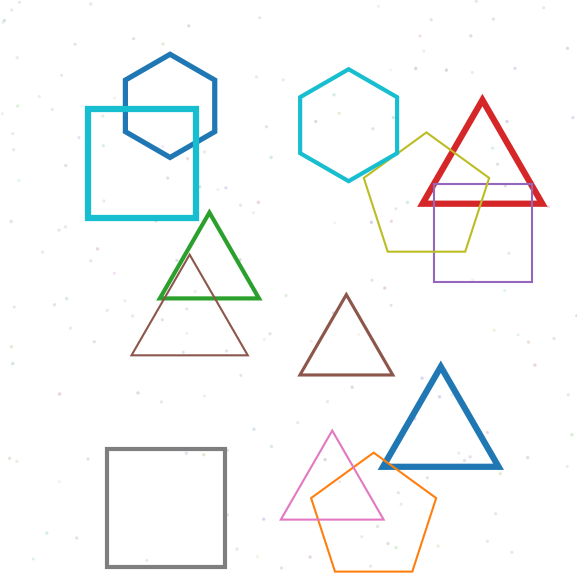[{"shape": "hexagon", "thickness": 2.5, "radius": 0.45, "center": [0.294, 0.816]}, {"shape": "triangle", "thickness": 3, "radius": 0.58, "center": [0.763, 0.249]}, {"shape": "pentagon", "thickness": 1, "radius": 0.57, "center": [0.647, 0.101]}, {"shape": "triangle", "thickness": 2, "radius": 0.5, "center": [0.363, 0.532]}, {"shape": "triangle", "thickness": 3, "radius": 0.6, "center": [0.835, 0.706]}, {"shape": "square", "thickness": 1, "radius": 0.42, "center": [0.836, 0.595]}, {"shape": "triangle", "thickness": 1.5, "radius": 0.46, "center": [0.6, 0.396]}, {"shape": "triangle", "thickness": 1, "radius": 0.58, "center": [0.328, 0.442]}, {"shape": "triangle", "thickness": 1, "radius": 0.51, "center": [0.575, 0.151]}, {"shape": "square", "thickness": 2, "radius": 0.51, "center": [0.287, 0.119]}, {"shape": "pentagon", "thickness": 1, "radius": 0.57, "center": [0.738, 0.656]}, {"shape": "hexagon", "thickness": 2, "radius": 0.48, "center": [0.604, 0.782]}, {"shape": "square", "thickness": 3, "radius": 0.47, "center": [0.246, 0.716]}]